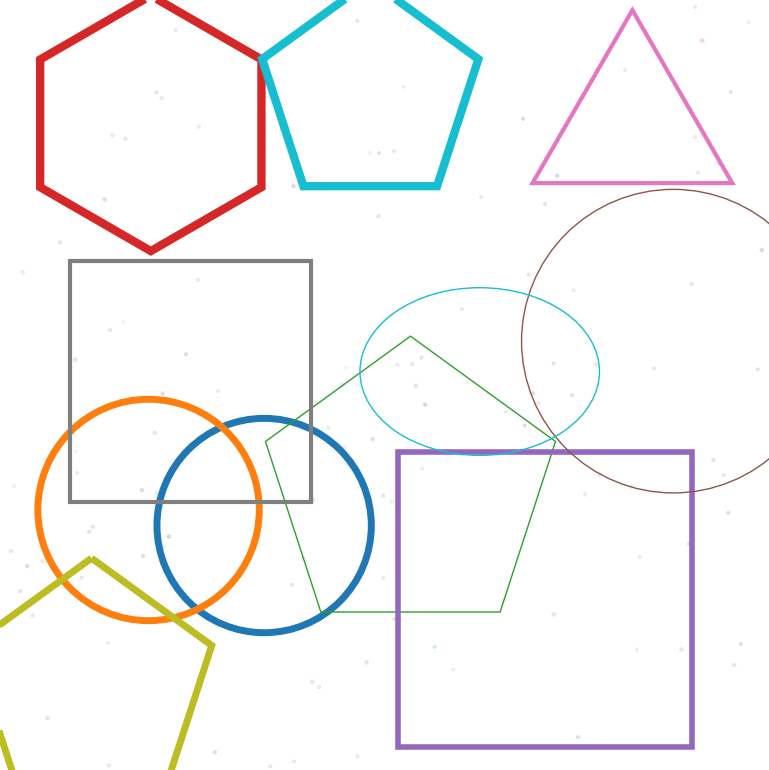[{"shape": "circle", "thickness": 2.5, "radius": 0.7, "center": [0.343, 0.317]}, {"shape": "circle", "thickness": 2.5, "radius": 0.72, "center": [0.193, 0.338]}, {"shape": "pentagon", "thickness": 0.5, "radius": 0.99, "center": [0.533, 0.365]}, {"shape": "hexagon", "thickness": 3, "radius": 0.83, "center": [0.196, 0.84]}, {"shape": "square", "thickness": 2, "radius": 0.96, "center": [0.708, 0.222]}, {"shape": "circle", "thickness": 0.5, "radius": 0.99, "center": [0.874, 0.557]}, {"shape": "triangle", "thickness": 1.5, "radius": 0.75, "center": [0.821, 0.837]}, {"shape": "square", "thickness": 1.5, "radius": 0.78, "center": [0.247, 0.504]}, {"shape": "pentagon", "thickness": 2.5, "radius": 0.82, "center": [0.119, 0.111]}, {"shape": "pentagon", "thickness": 3, "radius": 0.74, "center": [0.481, 0.878]}, {"shape": "oval", "thickness": 0.5, "radius": 0.78, "center": [0.623, 0.518]}]